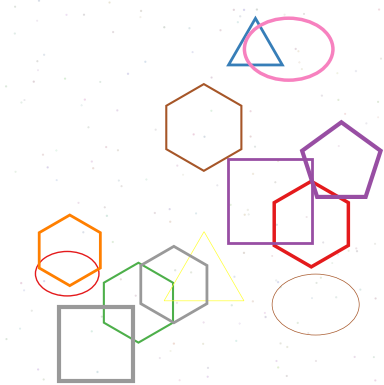[{"shape": "oval", "thickness": 1, "radius": 0.41, "center": [0.175, 0.289]}, {"shape": "hexagon", "thickness": 2.5, "radius": 0.56, "center": [0.809, 0.418]}, {"shape": "triangle", "thickness": 2, "radius": 0.4, "center": [0.663, 0.872]}, {"shape": "hexagon", "thickness": 1.5, "radius": 0.52, "center": [0.36, 0.214]}, {"shape": "square", "thickness": 2, "radius": 0.55, "center": [0.701, 0.478]}, {"shape": "pentagon", "thickness": 3, "radius": 0.54, "center": [0.887, 0.575]}, {"shape": "hexagon", "thickness": 2, "radius": 0.46, "center": [0.181, 0.35]}, {"shape": "triangle", "thickness": 0.5, "radius": 0.6, "center": [0.53, 0.279]}, {"shape": "oval", "thickness": 0.5, "radius": 0.57, "center": [0.82, 0.209]}, {"shape": "hexagon", "thickness": 1.5, "radius": 0.56, "center": [0.529, 0.669]}, {"shape": "oval", "thickness": 2.5, "radius": 0.57, "center": [0.75, 0.872]}, {"shape": "hexagon", "thickness": 2, "radius": 0.5, "center": [0.452, 0.261]}, {"shape": "square", "thickness": 3, "radius": 0.48, "center": [0.25, 0.107]}]